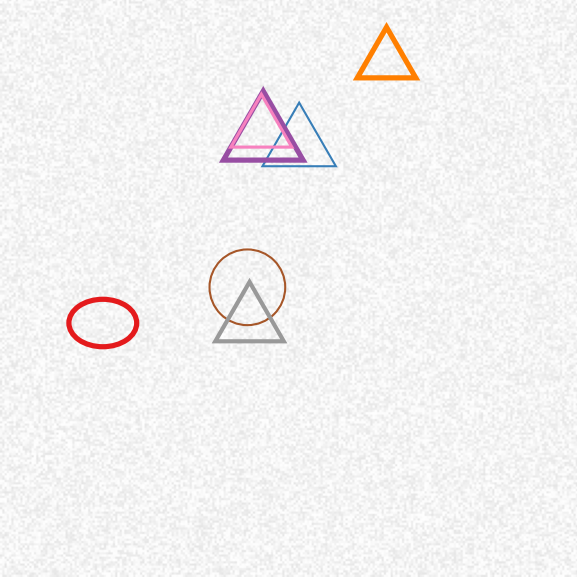[{"shape": "oval", "thickness": 2.5, "radius": 0.29, "center": [0.178, 0.44]}, {"shape": "triangle", "thickness": 1, "radius": 0.37, "center": [0.518, 0.748]}, {"shape": "triangle", "thickness": 2.5, "radius": 0.4, "center": [0.456, 0.762]}, {"shape": "triangle", "thickness": 2.5, "radius": 0.29, "center": [0.669, 0.894]}, {"shape": "circle", "thickness": 1, "radius": 0.33, "center": [0.428, 0.502]}, {"shape": "triangle", "thickness": 1.5, "radius": 0.3, "center": [0.453, 0.775]}, {"shape": "triangle", "thickness": 2, "radius": 0.34, "center": [0.432, 0.442]}]